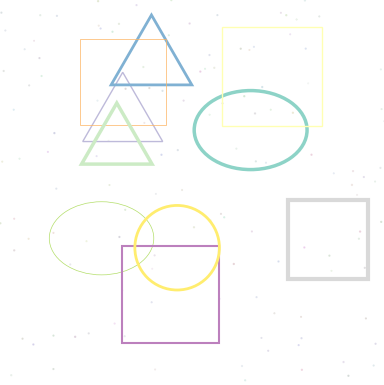[{"shape": "oval", "thickness": 2.5, "radius": 0.73, "center": [0.651, 0.662]}, {"shape": "square", "thickness": 1, "radius": 0.65, "center": [0.707, 0.801]}, {"shape": "triangle", "thickness": 1, "radius": 0.6, "center": [0.319, 0.692]}, {"shape": "triangle", "thickness": 2, "radius": 0.61, "center": [0.393, 0.84]}, {"shape": "square", "thickness": 0.5, "radius": 0.56, "center": [0.321, 0.787]}, {"shape": "oval", "thickness": 0.5, "radius": 0.68, "center": [0.264, 0.381]}, {"shape": "square", "thickness": 3, "radius": 0.52, "center": [0.852, 0.378]}, {"shape": "square", "thickness": 1.5, "radius": 0.63, "center": [0.443, 0.236]}, {"shape": "triangle", "thickness": 2.5, "radius": 0.53, "center": [0.303, 0.627]}, {"shape": "circle", "thickness": 2, "radius": 0.55, "center": [0.46, 0.357]}]